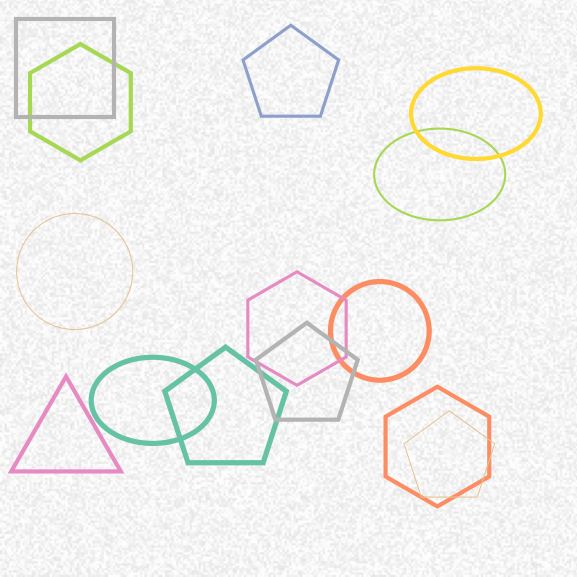[{"shape": "oval", "thickness": 2.5, "radius": 0.53, "center": [0.265, 0.306]}, {"shape": "pentagon", "thickness": 2.5, "radius": 0.55, "center": [0.391, 0.287]}, {"shape": "hexagon", "thickness": 2, "radius": 0.52, "center": [0.757, 0.226]}, {"shape": "circle", "thickness": 2.5, "radius": 0.43, "center": [0.658, 0.426]}, {"shape": "pentagon", "thickness": 1.5, "radius": 0.44, "center": [0.504, 0.868]}, {"shape": "hexagon", "thickness": 1.5, "radius": 0.49, "center": [0.514, 0.43]}, {"shape": "triangle", "thickness": 2, "radius": 0.55, "center": [0.114, 0.238]}, {"shape": "oval", "thickness": 1, "radius": 0.57, "center": [0.761, 0.697]}, {"shape": "hexagon", "thickness": 2, "radius": 0.5, "center": [0.139, 0.822]}, {"shape": "oval", "thickness": 2, "radius": 0.56, "center": [0.824, 0.802]}, {"shape": "pentagon", "thickness": 0.5, "radius": 0.41, "center": [0.778, 0.205]}, {"shape": "circle", "thickness": 0.5, "radius": 0.5, "center": [0.129, 0.529]}, {"shape": "square", "thickness": 2, "radius": 0.43, "center": [0.112, 0.881]}, {"shape": "pentagon", "thickness": 2, "radius": 0.46, "center": [0.531, 0.347]}]